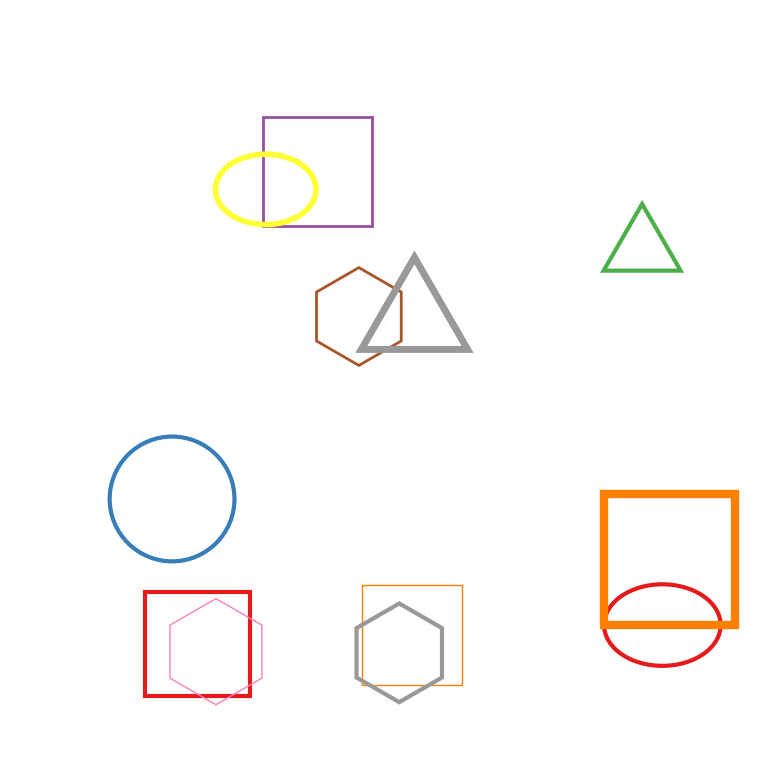[{"shape": "square", "thickness": 1.5, "radius": 0.34, "center": [0.257, 0.164]}, {"shape": "oval", "thickness": 1.5, "radius": 0.38, "center": [0.86, 0.188]}, {"shape": "circle", "thickness": 1.5, "radius": 0.41, "center": [0.223, 0.352]}, {"shape": "triangle", "thickness": 1.5, "radius": 0.29, "center": [0.834, 0.677]}, {"shape": "square", "thickness": 1, "radius": 0.35, "center": [0.413, 0.777]}, {"shape": "square", "thickness": 0.5, "radius": 0.32, "center": [0.535, 0.175]}, {"shape": "square", "thickness": 3, "radius": 0.42, "center": [0.869, 0.274]}, {"shape": "oval", "thickness": 2, "radius": 0.33, "center": [0.345, 0.754]}, {"shape": "hexagon", "thickness": 1, "radius": 0.32, "center": [0.466, 0.589]}, {"shape": "hexagon", "thickness": 0.5, "radius": 0.34, "center": [0.28, 0.154]}, {"shape": "triangle", "thickness": 2.5, "radius": 0.4, "center": [0.538, 0.586]}, {"shape": "hexagon", "thickness": 1.5, "radius": 0.32, "center": [0.519, 0.152]}]